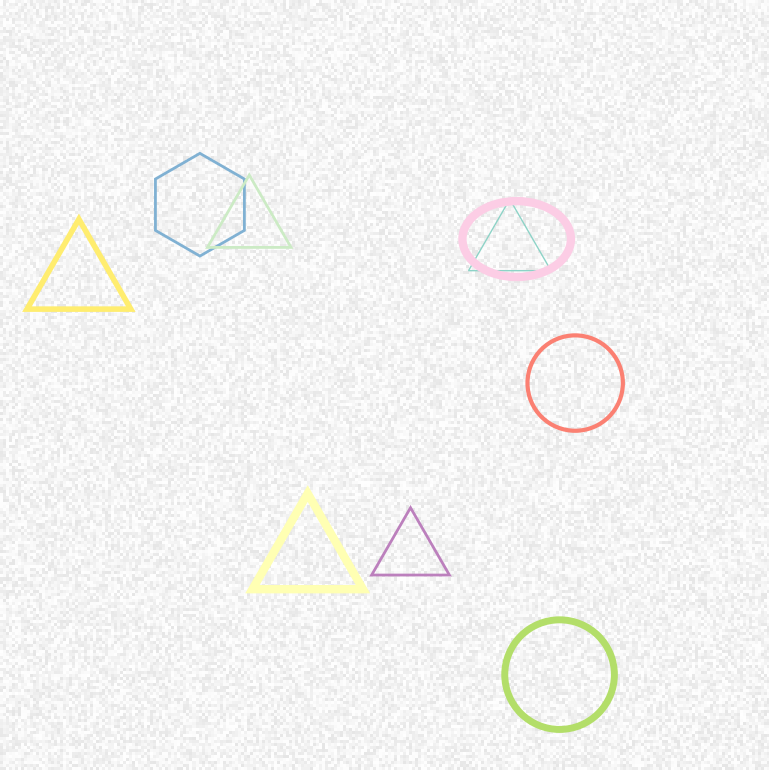[{"shape": "triangle", "thickness": 0.5, "radius": 0.31, "center": [0.662, 0.679]}, {"shape": "triangle", "thickness": 3, "radius": 0.41, "center": [0.4, 0.276]}, {"shape": "circle", "thickness": 1.5, "radius": 0.31, "center": [0.747, 0.503]}, {"shape": "hexagon", "thickness": 1, "radius": 0.33, "center": [0.26, 0.734]}, {"shape": "circle", "thickness": 2.5, "radius": 0.36, "center": [0.727, 0.124]}, {"shape": "oval", "thickness": 3, "radius": 0.35, "center": [0.671, 0.69]}, {"shape": "triangle", "thickness": 1, "radius": 0.29, "center": [0.533, 0.282]}, {"shape": "triangle", "thickness": 1, "radius": 0.31, "center": [0.324, 0.71]}, {"shape": "triangle", "thickness": 2, "radius": 0.39, "center": [0.102, 0.637]}]